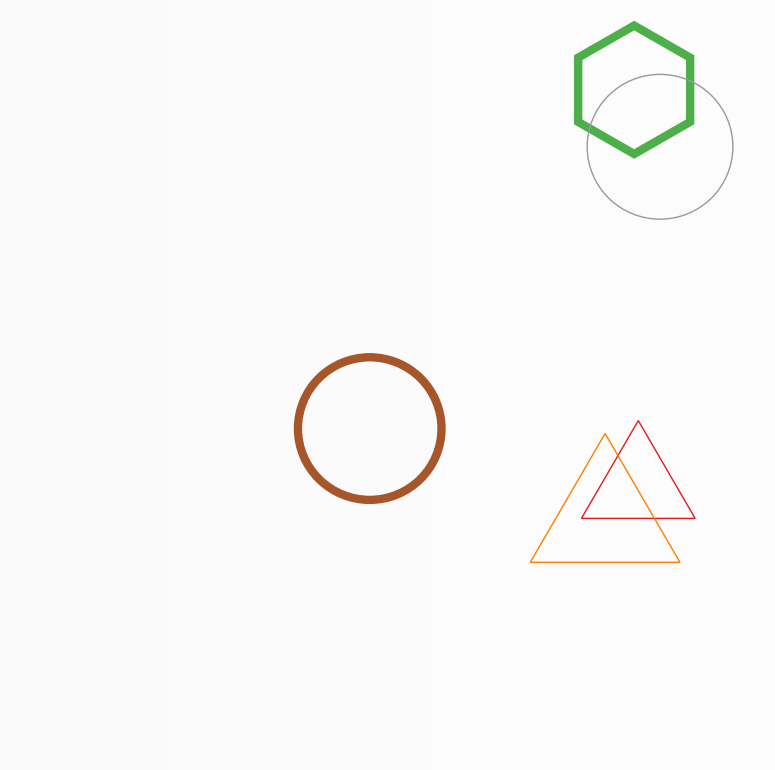[{"shape": "triangle", "thickness": 0.5, "radius": 0.42, "center": [0.824, 0.369]}, {"shape": "hexagon", "thickness": 3, "radius": 0.42, "center": [0.818, 0.883]}, {"shape": "triangle", "thickness": 0.5, "radius": 0.56, "center": [0.781, 0.326]}, {"shape": "circle", "thickness": 3, "radius": 0.46, "center": [0.477, 0.443]}, {"shape": "circle", "thickness": 0.5, "radius": 0.47, "center": [0.852, 0.809]}]